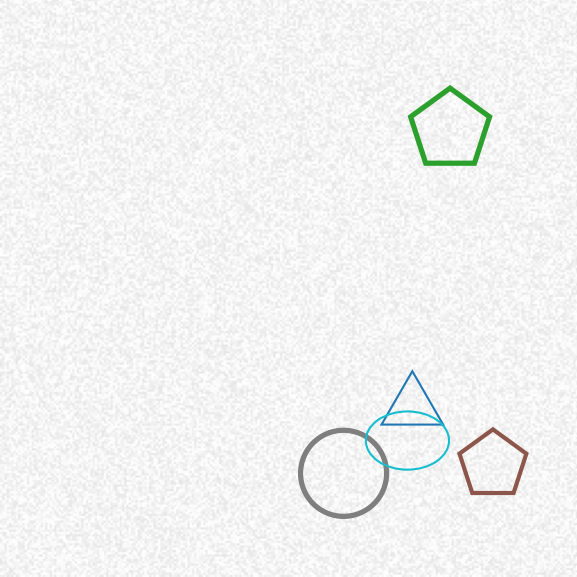[{"shape": "triangle", "thickness": 1, "radius": 0.31, "center": [0.714, 0.295]}, {"shape": "pentagon", "thickness": 2.5, "radius": 0.36, "center": [0.779, 0.775]}, {"shape": "pentagon", "thickness": 2, "radius": 0.3, "center": [0.854, 0.195]}, {"shape": "circle", "thickness": 2.5, "radius": 0.37, "center": [0.595, 0.18]}, {"shape": "oval", "thickness": 1, "radius": 0.36, "center": [0.705, 0.236]}]